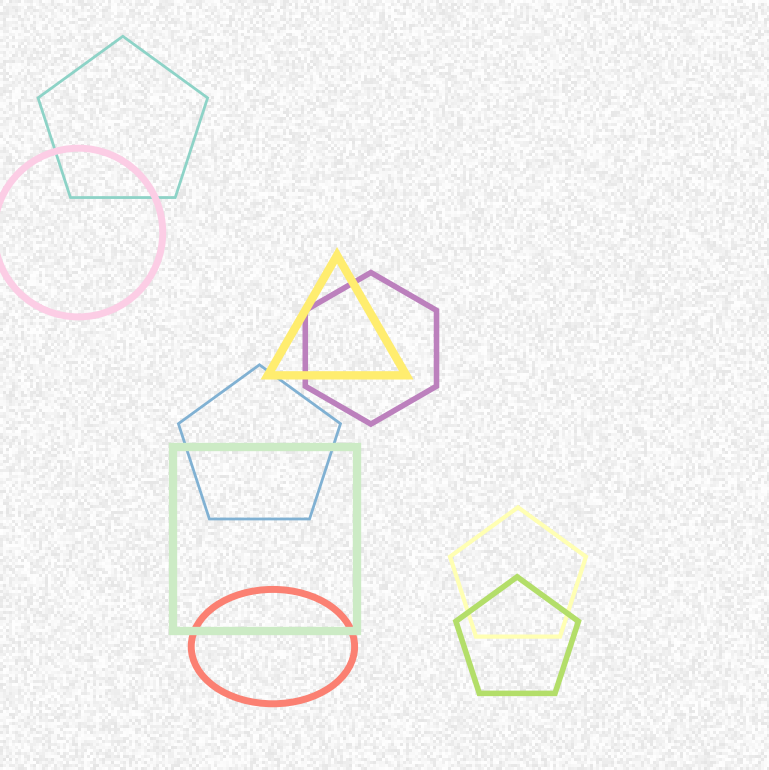[{"shape": "pentagon", "thickness": 1, "radius": 0.58, "center": [0.16, 0.837]}, {"shape": "pentagon", "thickness": 1.5, "radius": 0.46, "center": [0.673, 0.248]}, {"shape": "oval", "thickness": 2.5, "radius": 0.53, "center": [0.354, 0.16]}, {"shape": "pentagon", "thickness": 1, "radius": 0.55, "center": [0.337, 0.416]}, {"shape": "pentagon", "thickness": 2, "radius": 0.42, "center": [0.672, 0.167]}, {"shape": "circle", "thickness": 2.5, "radius": 0.55, "center": [0.102, 0.698]}, {"shape": "hexagon", "thickness": 2, "radius": 0.49, "center": [0.482, 0.548]}, {"shape": "square", "thickness": 3, "radius": 0.6, "center": [0.344, 0.3]}, {"shape": "triangle", "thickness": 3, "radius": 0.52, "center": [0.438, 0.564]}]